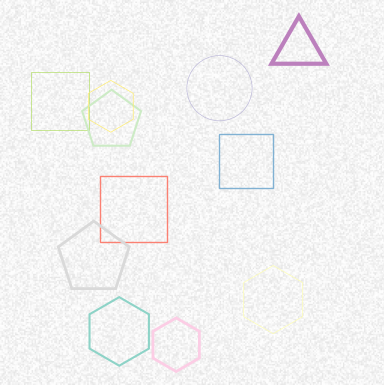[{"shape": "hexagon", "thickness": 1.5, "radius": 0.45, "center": [0.31, 0.139]}, {"shape": "hexagon", "thickness": 0.5, "radius": 0.44, "center": [0.71, 0.222]}, {"shape": "circle", "thickness": 0.5, "radius": 0.42, "center": [0.57, 0.771]}, {"shape": "square", "thickness": 1, "radius": 0.43, "center": [0.346, 0.457]}, {"shape": "square", "thickness": 1, "radius": 0.35, "center": [0.639, 0.582]}, {"shape": "square", "thickness": 0.5, "radius": 0.38, "center": [0.157, 0.737]}, {"shape": "hexagon", "thickness": 2, "radius": 0.35, "center": [0.458, 0.105]}, {"shape": "pentagon", "thickness": 2, "radius": 0.48, "center": [0.243, 0.329]}, {"shape": "triangle", "thickness": 3, "radius": 0.41, "center": [0.776, 0.876]}, {"shape": "pentagon", "thickness": 1.5, "radius": 0.4, "center": [0.29, 0.687]}, {"shape": "hexagon", "thickness": 0.5, "radius": 0.34, "center": [0.288, 0.724]}]